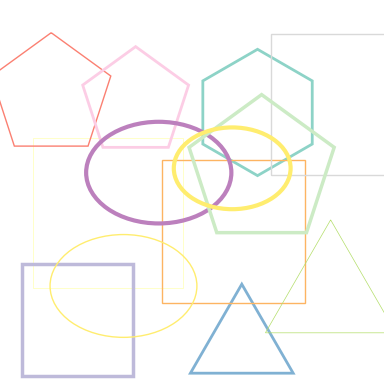[{"shape": "hexagon", "thickness": 2, "radius": 0.82, "center": [0.669, 0.708]}, {"shape": "square", "thickness": 0.5, "radius": 0.98, "center": [0.281, 0.447]}, {"shape": "square", "thickness": 2.5, "radius": 0.72, "center": [0.201, 0.168]}, {"shape": "pentagon", "thickness": 1, "radius": 0.81, "center": [0.133, 0.752]}, {"shape": "triangle", "thickness": 2, "radius": 0.77, "center": [0.628, 0.108]}, {"shape": "square", "thickness": 1, "radius": 0.93, "center": [0.606, 0.4]}, {"shape": "triangle", "thickness": 0.5, "radius": 0.98, "center": [0.859, 0.233]}, {"shape": "pentagon", "thickness": 2, "radius": 0.72, "center": [0.352, 0.734]}, {"shape": "square", "thickness": 1, "radius": 0.92, "center": [0.887, 0.729]}, {"shape": "oval", "thickness": 3, "radius": 0.94, "center": [0.412, 0.552]}, {"shape": "pentagon", "thickness": 2.5, "radius": 0.99, "center": [0.68, 0.556]}, {"shape": "oval", "thickness": 1, "radius": 0.95, "center": [0.321, 0.257]}, {"shape": "oval", "thickness": 3, "radius": 0.76, "center": [0.603, 0.563]}]